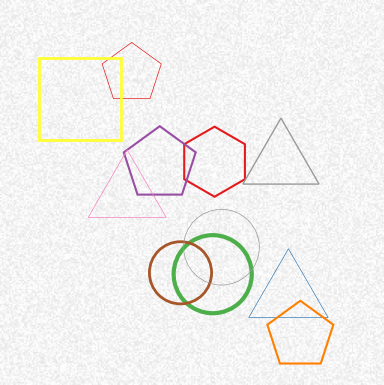[{"shape": "hexagon", "thickness": 1.5, "radius": 0.45, "center": [0.557, 0.58]}, {"shape": "pentagon", "thickness": 0.5, "radius": 0.4, "center": [0.342, 0.809]}, {"shape": "triangle", "thickness": 0.5, "radius": 0.6, "center": [0.749, 0.235]}, {"shape": "circle", "thickness": 3, "radius": 0.51, "center": [0.552, 0.288]}, {"shape": "pentagon", "thickness": 1.5, "radius": 0.49, "center": [0.415, 0.574]}, {"shape": "pentagon", "thickness": 1.5, "radius": 0.45, "center": [0.78, 0.129]}, {"shape": "square", "thickness": 2, "radius": 0.53, "center": [0.208, 0.742]}, {"shape": "circle", "thickness": 2, "radius": 0.4, "center": [0.469, 0.291]}, {"shape": "triangle", "thickness": 0.5, "radius": 0.59, "center": [0.33, 0.494]}, {"shape": "circle", "thickness": 0.5, "radius": 0.49, "center": [0.575, 0.358]}, {"shape": "triangle", "thickness": 1, "radius": 0.57, "center": [0.73, 0.579]}]